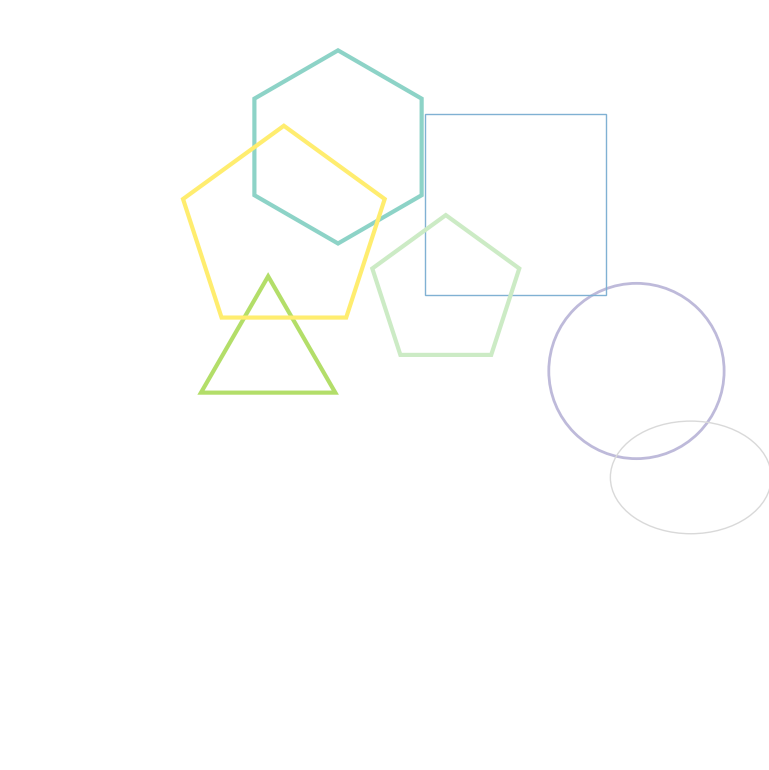[{"shape": "hexagon", "thickness": 1.5, "radius": 0.63, "center": [0.439, 0.809]}, {"shape": "circle", "thickness": 1, "radius": 0.57, "center": [0.827, 0.518]}, {"shape": "square", "thickness": 0.5, "radius": 0.59, "center": [0.669, 0.735]}, {"shape": "triangle", "thickness": 1.5, "radius": 0.5, "center": [0.348, 0.54]}, {"shape": "oval", "thickness": 0.5, "radius": 0.52, "center": [0.897, 0.38]}, {"shape": "pentagon", "thickness": 1.5, "radius": 0.5, "center": [0.579, 0.62]}, {"shape": "pentagon", "thickness": 1.5, "radius": 0.69, "center": [0.369, 0.699]}]